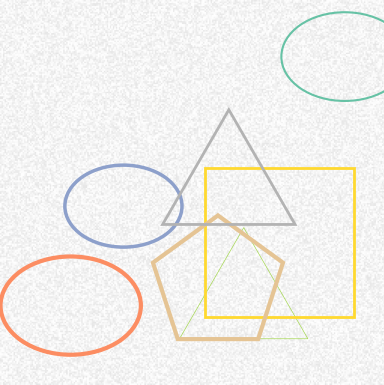[{"shape": "oval", "thickness": 1.5, "radius": 0.82, "center": [0.895, 0.853]}, {"shape": "oval", "thickness": 3, "radius": 0.91, "center": [0.184, 0.206]}, {"shape": "oval", "thickness": 2.5, "radius": 0.76, "center": [0.321, 0.465]}, {"shape": "triangle", "thickness": 0.5, "radius": 0.96, "center": [0.633, 0.216]}, {"shape": "square", "thickness": 2, "radius": 0.97, "center": [0.726, 0.37]}, {"shape": "pentagon", "thickness": 3, "radius": 0.89, "center": [0.566, 0.263]}, {"shape": "triangle", "thickness": 2, "radius": 0.99, "center": [0.594, 0.516]}]